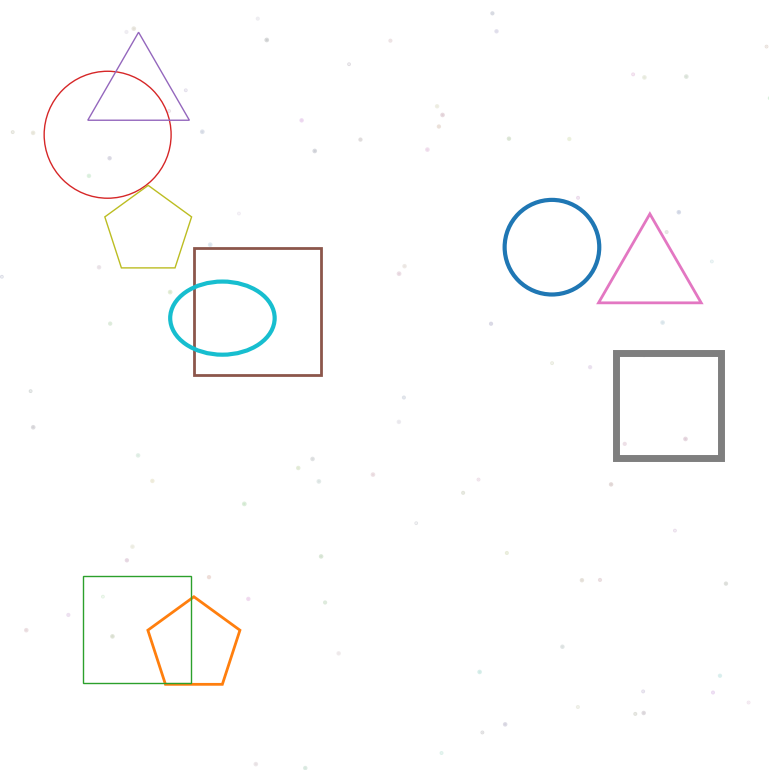[{"shape": "circle", "thickness": 1.5, "radius": 0.31, "center": [0.717, 0.679]}, {"shape": "pentagon", "thickness": 1, "radius": 0.31, "center": [0.252, 0.162]}, {"shape": "square", "thickness": 0.5, "radius": 0.35, "center": [0.178, 0.183]}, {"shape": "circle", "thickness": 0.5, "radius": 0.41, "center": [0.14, 0.825]}, {"shape": "triangle", "thickness": 0.5, "radius": 0.38, "center": [0.18, 0.882]}, {"shape": "square", "thickness": 1, "radius": 0.41, "center": [0.334, 0.595]}, {"shape": "triangle", "thickness": 1, "radius": 0.38, "center": [0.844, 0.645]}, {"shape": "square", "thickness": 2.5, "radius": 0.34, "center": [0.868, 0.473]}, {"shape": "pentagon", "thickness": 0.5, "radius": 0.3, "center": [0.192, 0.7]}, {"shape": "oval", "thickness": 1.5, "radius": 0.34, "center": [0.289, 0.587]}]